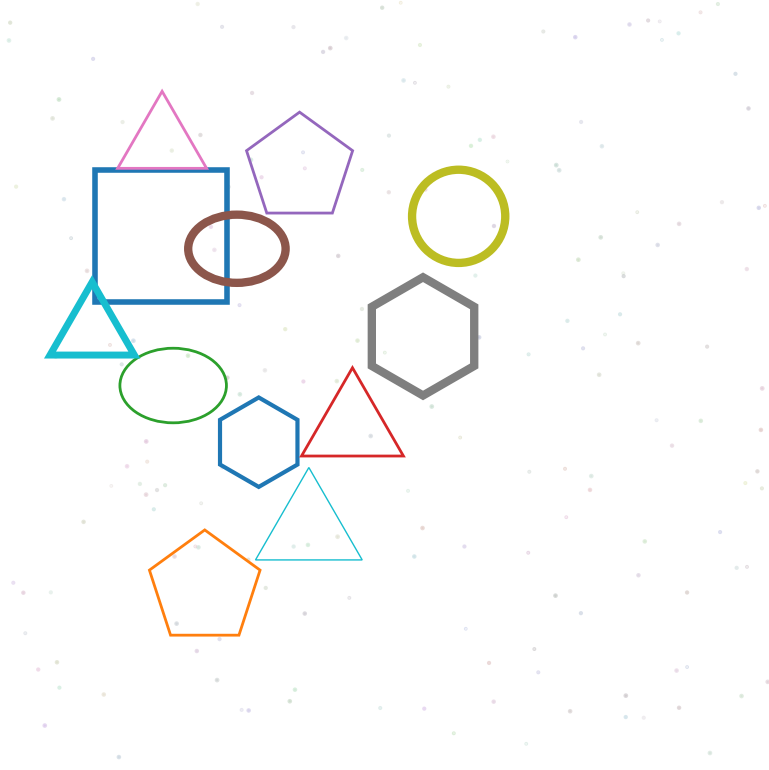[{"shape": "square", "thickness": 2, "radius": 0.43, "center": [0.209, 0.693]}, {"shape": "hexagon", "thickness": 1.5, "radius": 0.29, "center": [0.336, 0.426]}, {"shape": "pentagon", "thickness": 1, "radius": 0.38, "center": [0.266, 0.236]}, {"shape": "oval", "thickness": 1, "radius": 0.35, "center": [0.225, 0.499]}, {"shape": "triangle", "thickness": 1, "radius": 0.38, "center": [0.458, 0.446]}, {"shape": "pentagon", "thickness": 1, "radius": 0.36, "center": [0.389, 0.782]}, {"shape": "oval", "thickness": 3, "radius": 0.32, "center": [0.308, 0.677]}, {"shape": "triangle", "thickness": 1, "radius": 0.33, "center": [0.211, 0.815]}, {"shape": "hexagon", "thickness": 3, "radius": 0.38, "center": [0.549, 0.563]}, {"shape": "circle", "thickness": 3, "radius": 0.3, "center": [0.596, 0.719]}, {"shape": "triangle", "thickness": 2.5, "radius": 0.32, "center": [0.12, 0.571]}, {"shape": "triangle", "thickness": 0.5, "radius": 0.4, "center": [0.401, 0.313]}]